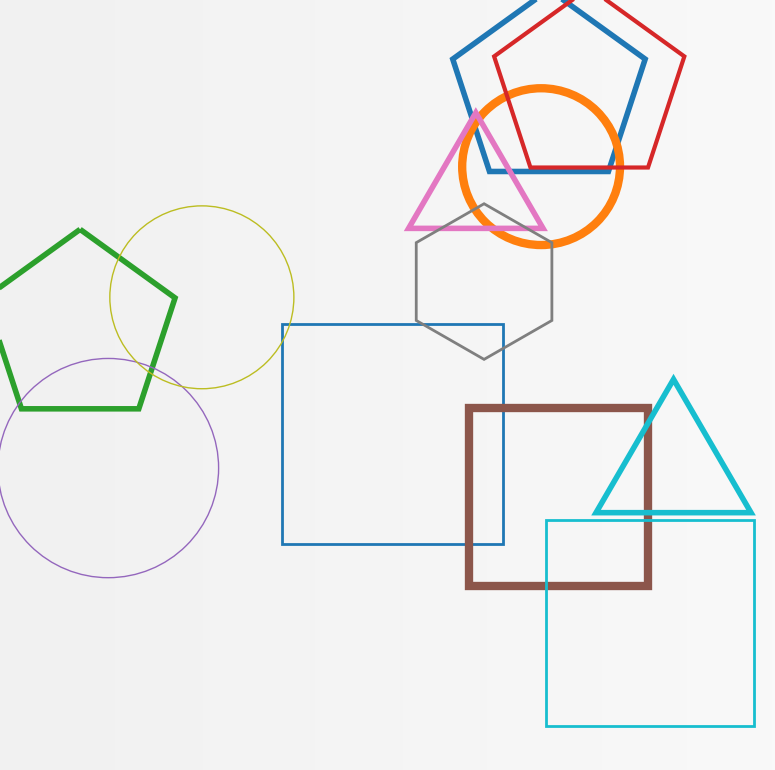[{"shape": "pentagon", "thickness": 2, "radius": 0.65, "center": [0.708, 0.883]}, {"shape": "square", "thickness": 1, "radius": 0.72, "center": [0.506, 0.436]}, {"shape": "circle", "thickness": 3, "radius": 0.51, "center": [0.698, 0.784]}, {"shape": "pentagon", "thickness": 2, "radius": 0.64, "center": [0.103, 0.573]}, {"shape": "pentagon", "thickness": 1.5, "radius": 0.65, "center": [0.76, 0.887]}, {"shape": "circle", "thickness": 0.5, "radius": 0.71, "center": [0.14, 0.392]}, {"shape": "square", "thickness": 3, "radius": 0.58, "center": [0.72, 0.354]}, {"shape": "triangle", "thickness": 2, "radius": 0.5, "center": [0.614, 0.753]}, {"shape": "hexagon", "thickness": 1, "radius": 0.51, "center": [0.625, 0.634]}, {"shape": "circle", "thickness": 0.5, "radius": 0.59, "center": [0.26, 0.614]}, {"shape": "square", "thickness": 1, "radius": 0.67, "center": [0.839, 0.191]}, {"shape": "triangle", "thickness": 2, "radius": 0.58, "center": [0.869, 0.392]}]